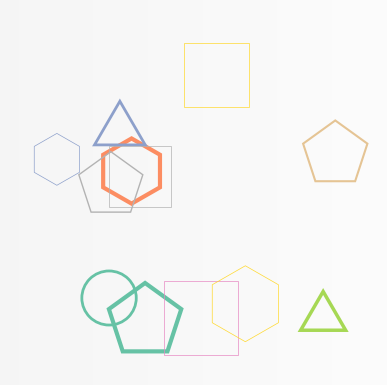[{"shape": "pentagon", "thickness": 3, "radius": 0.49, "center": [0.374, 0.167]}, {"shape": "circle", "thickness": 2, "radius": 0.35, "center": [0.281, 0.226]}, {"shape": "hexagon", "thickness": 3, "radius": 0.42, "center": [0.34, 0.556]}, {"shape": "hexagon", "thickness": 0.5, "radius": 0.34, "center": [0.147, 0.586]}, {"shape": "triangle", "thickness": 2, "radius": 0.38, "center": [0.309, 0.661]}, {"shape": "square", "thickness": 0.5, "radius": 0.48, "center": [0.518, 0.174]}, {"shape": "triangle", "thickness": 2.5, "radius": 0.34, "center": [0.834, 0.176]}, {"shape": "hexagon", "thickness": 0.5, "radius": 0.49, "center": [0.633, 0.211]}, {"shape": "square", "thickness": 0.5, "radius": 0.42, "center": [0.558, 0.805]}, {"shape": "pentagon", "thickness": 1.5, "radius": 0.44, "center": [0.865, 0.6]}, {"shape": "pentagon", "thickness": 1, "radius": 0.43, "center": [0.286, 0.519]}, {"shape": "square", "thickness": 0.5, "radius": 0.4, "center": [0.361, 0.542]}]